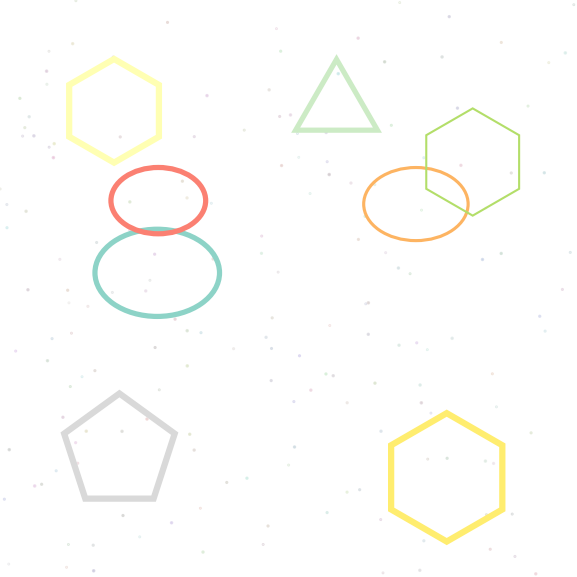[{"shape": "oval", "thickness": 2.5, "radius": 0.54, "center": [0.272, 0.527]}, {"shape": "hexagon", "thickness": 3, "radius": 0.45, "center": [0.197, 0.807]}, {"shape": "oval", "thickness": 2.5, "radius": 0.41, "center": [0.274, 0.652]}, {"shape": "oval", "thickness": 1.5, "radius": 0.45, "center": [0.72, 0.646]}, {"shape": "hexagon", "thickness": 1, "radius": 0.46, "center": [0.819, 0.719]}, {"shape": "pentagon", "thickness": 3, "radius": 0.5, "center": [0.207, 0.217]}, {"shape": "triangle", "thickness": 2.5, "radius": 0.41, "center": [0.583, 0.815]}, {"shape": "hexagon", "thickness": 3, "radius": 0.56, "center": [0.774, 0.173]}]